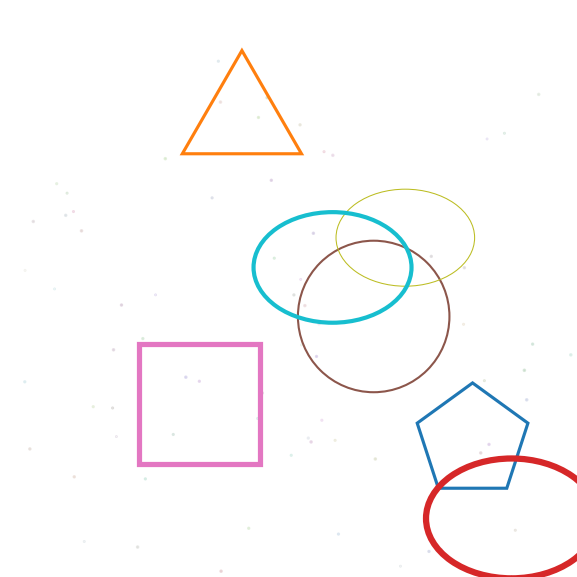[{"shape": "pentagon", "thickness": 1.5, "radius": 0.5, "center": [0.818, 0.235]}, {"shape": "triangle", "thickness": 1.5, "radius": 0.6, "center": [0.419, 0.792]}, {"shape": "oval", "thickness": 3, "radius": 0.74, "center": [0.886, 0.101]}, {"shape": "circle", "thickness": 1, "radius": 0.66, "center": [0.647, 0.451]}, {"shape": "square", "thickness": 2.5, "radius": 0.52, "center": [0.346, 0.299]}, {"shape": "oval", "thickness": 0.5, "radius": 0.6, "center": [0.702, 0.588]}, {"shape": "oval", "thickness": 2, "radius": 0.68, "center": [0.576, 0.536]}]